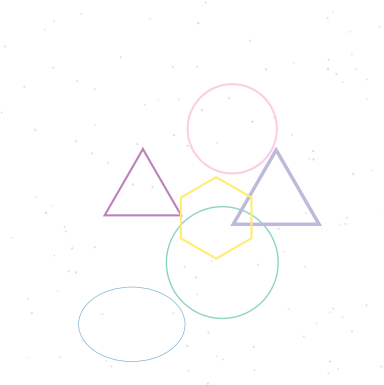[{"shape": "circle", "thickness": 1, "radius": 0.73, "center": [0.577, 0.318]}, {"shape": "triangle", "thickness": 2.5, "radius": 0.64, "center": [0.717, 0.482]}, {"shape": "oval", "thickness": 0.5, "radius": 0.69, "center": [0.342, 0.158]}, {"shape": "circle", "thickness": 1.5, "radius": 0.58, "center": [0.603, 0.665]}, {"shape": "triangle", "thickness": 1.5, "radius": 0.57, "center": [0.371, 0.498]}, {"shape": "hexagon", "thickness": 1.5, "radius": 0.53, "center": [0.561, 0.434]}]